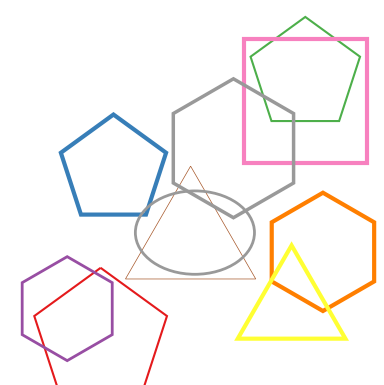[{"shape": "pentagon", "thickness": 1.5, "radius": 0.91, "center": [0.261, 0.123]}, {"shape": "pentagon", "thickness": 3, "radius": 0.72, "center": [0.295, 0.559]}, {"shape": "pentagon", "thickness": 1.5, "radius": 0.75, "center": [0.793, 0.807]}, {"shape": "hexagon", "thickness": 2, "radius": 0.68, "center": [0.175, 0.198]}, {"shape": "hexagon", "thickness": 3, "radius": 0.77, "center": [0.839, 0.346]}, {"shape": "triangle", "thickness": 3, "radius": 0.81, "center": [0.757, 0.201]}, {"shape": "triangle", "thickness": 0.5, "radius": 0.98, "center": [0.495, 0.373]}, {"shape": "square", "thickness": 3, "radius": 0.8, "center": [0.793, 0.738]}, {"shape": "oval", "thickness": 2, "radius": 0.77, "center": [0.506, 0.396]}, {"shape": "hexagon", "thickness": 2.5, "radius": 0.9, "center": [0.606, 0.615]}]